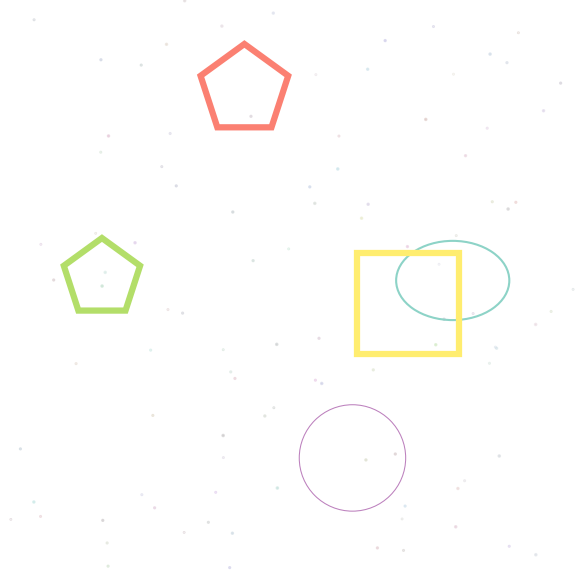[{"shape": "oval", "thickness": 1, "radius": 0.49, "center": [0.784, 0.513]}, {"shape": "pentagon", "thickness": 3, "radius": 0.4, "center": [0.423, 0.843]}, {"shape": "pentagon", "thickness": 3, "radius": 0.35, "center": [0.177, 0.518]}, {"shape": "circle", "thickness": 0.5, "radius": 0.46, "center": [0.61, 0.206]}, {"shape": "square", "thickness": 3, "radius": 0.44, "center": [0.706, 0.474]}]